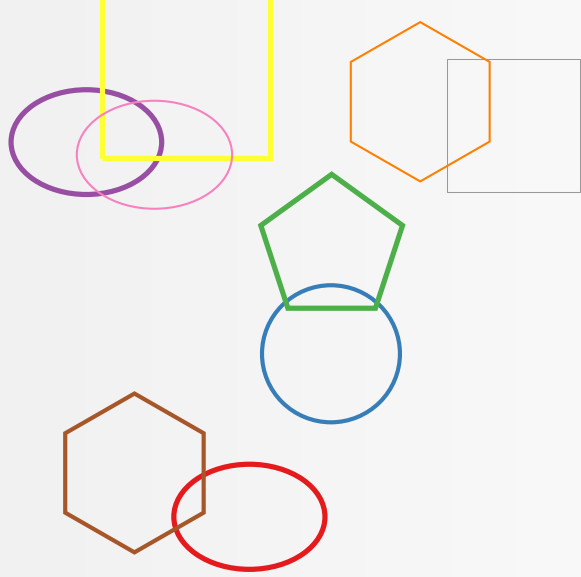[{"shape": "oval", "thickness": 2.5, "radius": 0.65, "center": [0.429, 0.104]}, {"shape": "circle", "thickness": 2, "radius": 0.59, "center": [0.569, 0.387]}, {"shape": "pentagon", "thickness": 2.5, "radius": 0.64, "center": [0.571, 0.569]}, {"shape": "oval", "thickness": 2.5, "radius": 0.65, "center": [0.149, 0.753]}, {"shape": "hexagon", "thickness": 1, "radius": 0.69, "center": [0.723, 0.823]}, {"shape": "square", "thickness": 2.5, "radius": 0.72, "center": [0.32, 0.87]}, {"shape": "hexagon", "thickness": 2, "radius": 0.69, "center": [0.231, 0.18]}, {"shape": "oval", "thickness": 1, "radius": 0.67, "center": [0.266, 0.731]}, {"shape": "square", "thickness": 0.5, "radius": 0.57, "center": [0.883, 0.782]}]